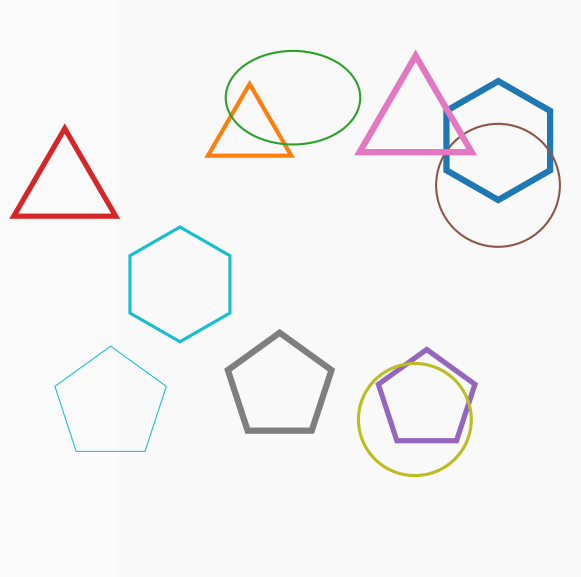[{"shape": "hexagon", "thickness": 3, "radius": 0.51, "center": [0.857, 0.756]}, {"shape": "triangle", "thickness": 2, "radius": 0.41, "center": [0.429, 0.771]}, {"shape": "oval", "thickness": 1, "radius": 0.58, "center": [0.504, 0.83]}, {"shape": "triangle", "thickness": 2.5, "radius": 0.51, "center": [0.111, 0.675]}, {"shape": "pentagon", "thickness": 2.5, "radius": 0.44, "center": [0.734, 0.307]}, {"shape": "circle", "thickness": 1, "radius": 0.53, "center": [0.857, 0.678]}, {"shape": "triangle", "thickness": 3, "radius": 0.56, "center": [0.715, 0.791]}, {"shape": "pentagon", "thickness": 3, "radius": 0.47, "center": [0.481, 0.329]}, {"shape": "circle", "thickness": 1.5, "radius": 0.49, "center": [0.714, 0.273]}, {"shape": "hexagon", "thickness": 1.5, "radius": 0.5, "center": [0.31, 0.507]}, {"shape": "pentagon", "thickness": 0.5, "radius": 0.5, "center": [0.19, 0.299]}]